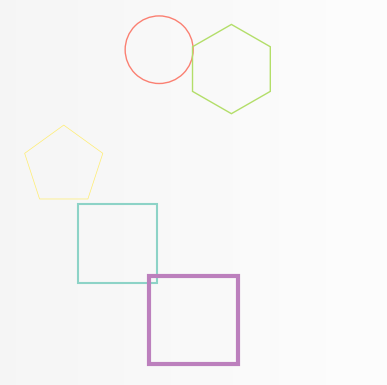[{"shape": "square", "thickness": 1.5, "radius": 0.51, "center": [0.303, 0.367]}, {"shape": "circle", "thickness": 1, "radius": 0.44, "center": [0.411, 0.871]}, {"shape": "hexagon", "thickness": 1, "radius": 0.58, "center": [0.597, 0.821]}, {"shape": "square", "thickness": 3, "radius": 0.57, "center": [0.499, 0.168]}, {"shape": "pentagon", "thickness": 0.5, "radius": 0.53, "center": [0.164, 0.569]}]